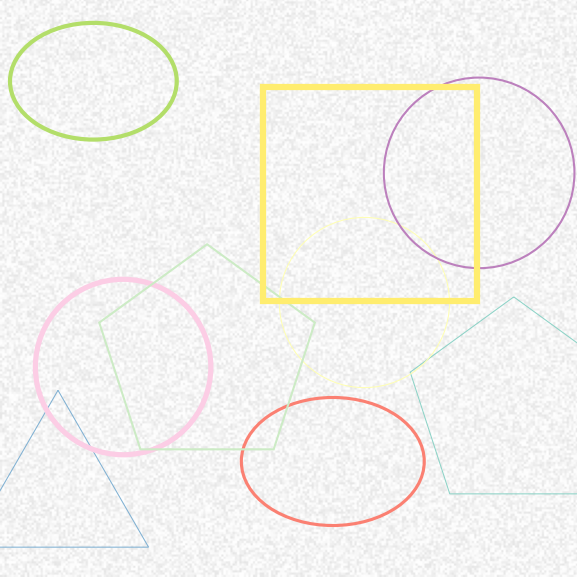[{"shape": "pentagon", "thickness": 0.5, "radius": 0.94, "center": [0.89, 0.296]}, {"shape": "circle", "thickness": 0.5, "radius": 0.74, "center": [0.631, 0.475]}, {"shape": "oval", "thickness": 1.5, "radius": 0.79, "center": [0.576, 0.2]}, {"shape": "triangle", "thickness": 0.5, "radius": 0.91, "center": [0.1, 0.142]}, {"shape": "oval", "thickness": 2, "radius": 0.72, "center": [0.162, 0.858]}, {"shape": "circle", "thickness": 2.5, "radius": 0.76, "center": [0.213, 0.364]}, {"shape": "circle", "thickness": 1, "radius": 0.83, "center": [0.83, 0.7]}, {"shape": "pentagon", "thickness": 1, "radius": 0.98, "center": [0.359, 0.38]}, {"shape": "square", "thickness": 3, "radius": 0.93, "center": [0.64, 0.664]}]